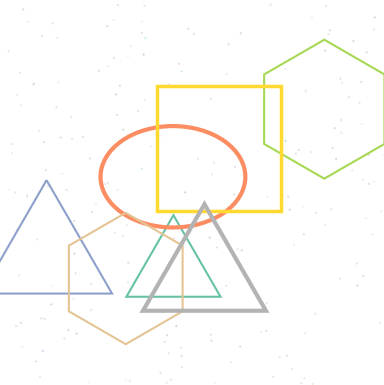[{"shape": "triangle", "thickness": 1.5, "radius": 0.71, "center": [0.451, 0.3]}, {"shape": "oval", "thickness": 3, "radius": 0.94, "center": [0.449, 0.541]}, {"shape": "triangle", "thickness": 1.5, "radius": 0.98, "center": [0.121, 0.336]}, {"shape": "hexagon", "thickness": 1.5, "radius": 0.9, "center": [0.842, 0.716]}, {"shape": "square", "thickness": 2.5, "radius": 0.81, "center": [0.569, 0.614]}, {"shape": "hexagon", "thickness": 1.5, "radius": 0.85, "center": [0.327, 0.277]}, {"shape": "triangle", "thickness": 3, "radius": 0.92, "center": [0.531, 0.285]}]